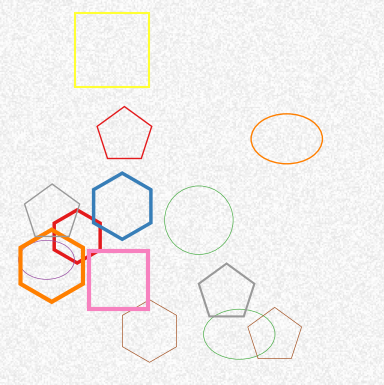[{"shape": "pentagon", "thickness": 1, "radius": 0.37, "center": [0.323, 0.649]}, {"shape": "hexagon", "thickness": 2.5, "radius": 0.34, "center": [0.2, 0.386]}, {"shape": "hexagon", "thickness": 2.5, "radius": 0.43, "center": [0.318, 0.464]}, {"shape": "oval", "thickness": 0.5, "radius": 0.46, "center": [0.621, 0.132]}, {"shape": "circle", "thickness": 0.5, "radius": 0.44, "center": [0.517, 0.428]}, {"shape": "oval", "thickness": 0.5, "radius": 0.36, "center": [0.121, 0.325]}, {"shape": "oval", "thickness": 1, "radius": 0.46, "center": [0.745, 0.639]}, {"shape": "hexagon", "thickness": 3, "radius": 0.47, "center": [0.134, 0.31]}, {"shape": "square", "thickness": 1.5, "radius": 0.48, "center": [0.291, 0.87]}, {"shape": "hexagon", "thickness": 0.5, "radius": 0.41, "center": [0.388, 0.14]}, {"shape": "pentagon", "thickness": 0.5, "radius": 0.37, "center": [0.713, 0.128]}, {"shape": "square", "thickness": 3, "radius": 0.38, "center": [0.308, 0.273]}, {"shape": "pentagon", "thickness": 1, "radius": 0.38, "center": [0.135, 0.447]}, {"shape": "pentagon", "thickness": 1.5, "radius": 0.38, "center": [0.589, 0.24]}]